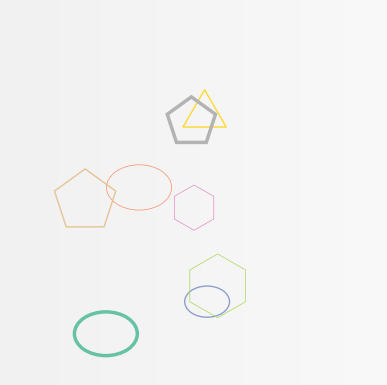[{"shape": "oval", "thickness": 2.5, "radius": 0.41, "center": [0.273, 0.133]}, {"shape": "oval", "thickness": 0.5, "radius": 0.42, "center": [0.359, 0.513]}, {"shape": "oval", "thickness": 1, "radius": 0.29, "center": [0.534, 0.217]}, {"shape": "hexagon", "thickness": 0.5, "radius": 0.29, "center": [0.501, 0.461]}, {"shape": "hexagon", "thickness": 0.5, "radius": 0.41, "center": [0.562, 0.258]}, {"shape": "triangle", "thickness": 1, "radius": 0.32, "center": [0.528, 0.702]}, {"shape": "pentagon", "thickness": 1, "radius": 0.42, "center": [0.22, 0.478]}, {"shape": "pentagon", "thickness": 2.5, "radius": 0.33, "center": [0.494, 0.683]}]